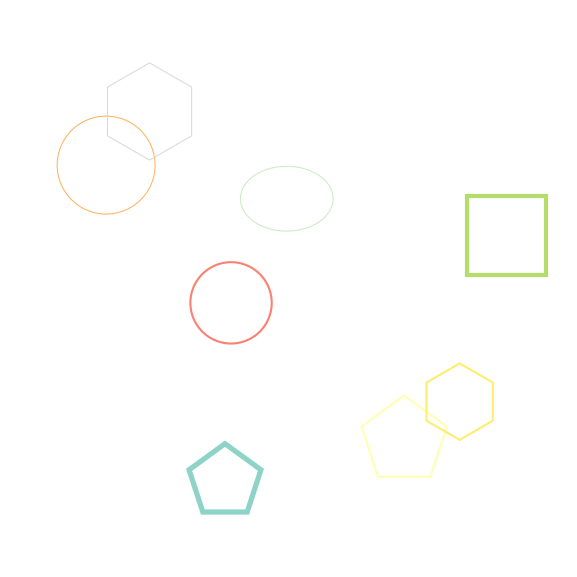[{"shape": "pentagon", "thickness": 2.5, "radius": 0.33, "center": [0.39, 0.165]}, {"shape": "pentagon", "thickness": 1, "radius": 0.39, "center": [0.7, 0.237]}, {"shape": "circle", "thickness": 1, "radius": 0.35, "center": [0.4, 0.475]}, {"shape": "circle", "thickness": 0.5, "radius": 0.42, "center": [0.184, 0.713]}, {"shape": "square", "thickness": 2, "radius": 0.34, "center": [0.877, 0.592]}, {"shape": "hexagon", "thickness": 0.5, "radius": 0.42, "center": [0.259, 0.806]}, {"shape": "oval", "thickness": 0.5, "radius": 0.4, "center": [0.496, 0.655]}, {"shape": "hexagon", "thickness": 1, "radius": 0.33, "center": [0.796, 0.304]}]